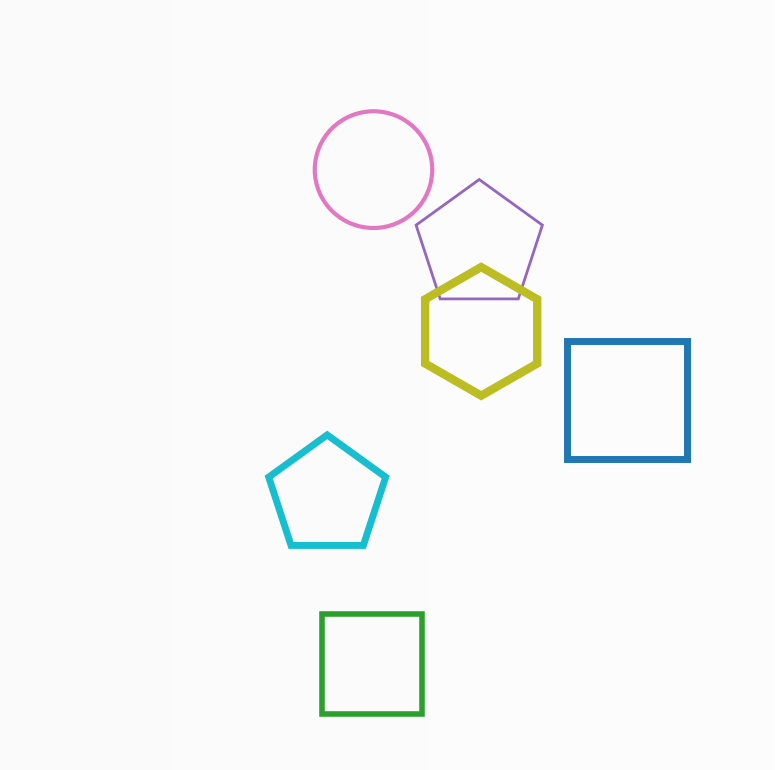[{"shape": "square", "thickness": 2.5, "radius": 0.38, "center": [0.809, 0.481]}, {"shape": "square", "thickness": 2, "radius": 0.32, "center": [0.481, 0.138]}, {"shape": "pentagon", "thickness": 1, "radius": 0.43, "center": [0.618, 0.681]}, {"shape": "circle", "thickness": 1.5, "radius": 0.38, "center": [0.482, 0.78]}, {"shape": "hexagon", "thickness": 3, "radius": 0.42, "center": [0.621, 0.57]}, {"shape": "pentagon", "thickness": 2.5, "radius": 0.4, "center": [0.422, 0.356]}]